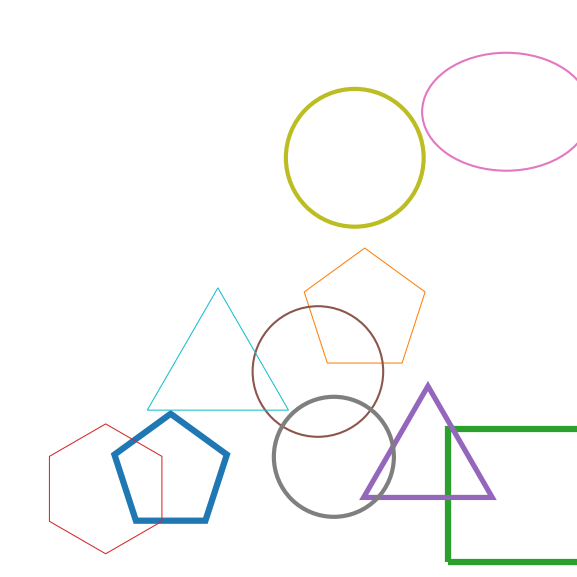[{"shape": "pentagon", "thickness": 3, "radius": 0.51, "center": [0.296, 0.18]}, {"shape": "pentagon", "thickness": 0.5, "radius": 0.55, "center": [0.631, 0.46]}, {"shape": "square", "thickness": 3, "radius": 0.58, "center": [0.891, 0.14]}, {"shape": "hexagon", "thickness": 0.5, "radius": 0.56, "center": [0.183, 0.153]}, {"shape": "triangle", "thickness": 2.5, "radius": 0.64, "center": [0.741, 0.202]}, {"shape": "circle", "thickness": 1, "radius": 0.57, "center": [0.55, 0.356]}, {"shape": "oval", "thickness": 1, "radius": 0.73, "center": [0.877, 0.806]}, {"shape": "circle", "thickness": 2, "radius": 0.52, "center": [0.578, 0.208]}, {"shape": "circle", "thickness": 2, "radius": 0.6, "center": [0.614, 0.726]}, {"shape": "triangle", "thickness": 0.5, "radius": 0.71, "center": [0.377, 0.36]}]